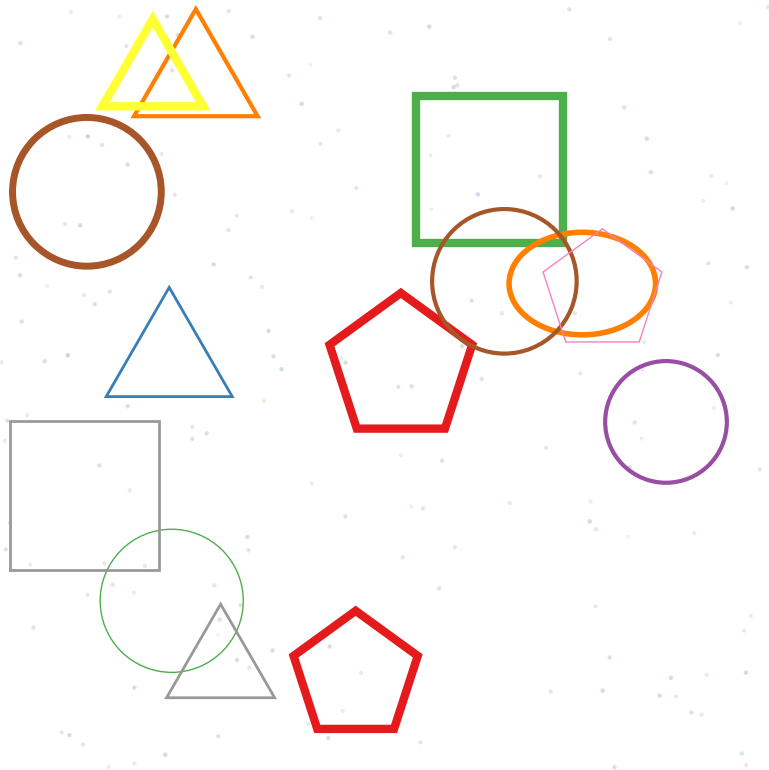[{"shape": "pentagon", "thickness": 3, "radius": 0.49, "center": [0.521, 0.522]}, {"shape": "pentagon", "thickness": 3, "radius": 0.42, "center": [0.462, 0.122]}, {"shape": "triangle", "thickness": 1, "radius": 0.47, "center": [0.22, 0.532]}, {"shape": "circle", "thickness": 0.5, "radius": 0.46, "center": [0.223, 0.22]}, {"shape": "square", "thickness": 3, "radius": 0.48, "center": [0.635, 0.78]}, {"shape": "circle", "thickness": 1.5, "radius": 0.4, "center": [0.865, 0.452]}, {"shape": "triangle", "thickness": 1.5, "radius": 0.46, "center": [0.254, 0.895]}, {"shape": "oval", "thickness": 2, "radius": 0.48, "center": [0.756, 0.632]}, {"shape": "triangle", "thickness": 3, "radius": 0.38, "center": [0.198, 0.9]}, {"shape": "circle", "thickness": 2.5, "radius": 0.48, "center": [0.113, 0.751]}, {"shape": "circle", "thickness": 1.5, "radius": 0.47, "center": [0.655, 0.635]}, {"shape": "pentagon", "thickness": 0.5, "radius": 0.41, "center": [0.782, 0.622]}, {"shape": "square", "thickness": 1, "radius": 0.48, "center": [0.11, 0.356]}, {"shape": "triangle", "thickness": 1, "radius": 0.41, "center": [0.287, 0.134]}]